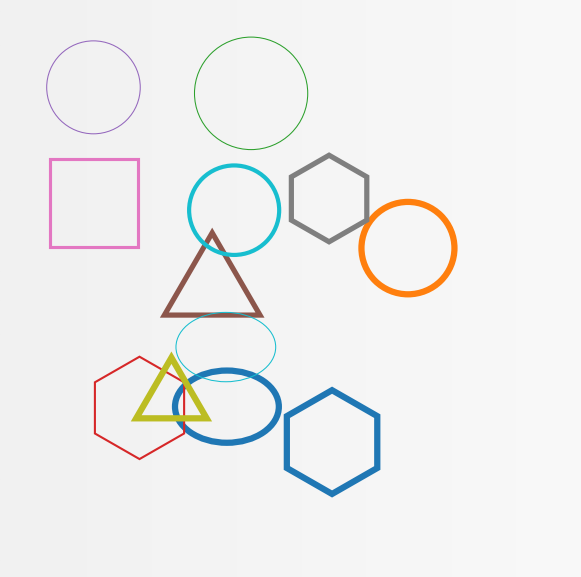[{"shape": "oval", "thickness": 3, "radius": 0.45, "center": [0.39, 0.295]}, {"shape": "hexagon", "thickness": 3, "radius": 0.45, "center": [0.571, 0.234]}, {"shape": "circle", "thickness": 3, "radius": 0.4, "center": [0.702, 0.57]}, {"shape": "circle", "thickness": 0.5, "radius": 0.49, "center": [0.432, 0.837]}, {"shape": "hexagon", "thickness": 1, "radius": 0.44, "center": [0.24, 0.293]}, {"shape": "circle", "thickness": 0.5, "radius": 0.4, "center": [0.161, 0.848]}, {"shape": "triangle", "thickness": 2.5, "radius": 0.47, "center": [0.365, 0.501]}, {"shape": "square", "thickness": 1.5, "radius": 0.38, "center": [0.162, 0.648]}, {"shape": "hexagon", "thickness": 2.5, "radius": 0.37, "center": [0.566, 0.655]}, {"shape": "triangle", "thickness": 3, "radius": 0.35, "center": [0.295, 0.31]}, {"shape": "oval", "thickness": 0.5, "radius": 0.43, "center": [0.389, 0.398]}, {"shape": "circle", "thickness": 2, "radius": 0.39, "center": [0.403, 0.635]}]